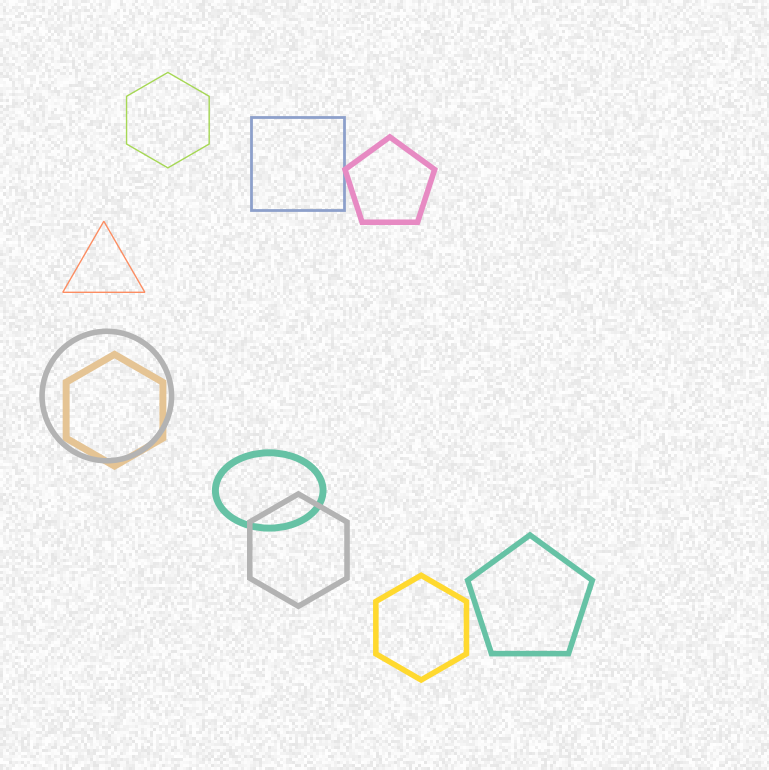[{"shape": "oval", "thickness": 2.5, "radius": 0.35, "center": [0.35, 0.363]}, {"shape": "pentagon", "thickness": 2, "radius": 0.43, "center": [0.688, 0.22]}, {"shape": "triangle", "thickness": 0.5, "radius": 0.31, "center": [0.135, 0.651]}, {"shape": "square", "thickness": 1, "radius": 0.3, "center": [0.386, 0.788]}, {"shape": "pentagon", "thickness": 2, "radius": 0.31, "center": [0.506, 0.761]}, {"shape": "hexagon", "thickness": 0.5, "radius": 0.31, "center": [0.218, 0.844]}, {"shape": "hexagon", "thickness": 2, "radius": 0.34, "center": [0.547, 0.185]}, {"shape": "hexagon", "thickness": 2.5, "radius": 0.36, "center": [0.149, 0.467]}, {"shape": "circle", "thickness": 2, "radius": 0.42, "center": [0.139, 0.486]}, {"shape": "hexagon", "thickness": 2, "radius": 0.36, "center": [0.388, 0.286]}]